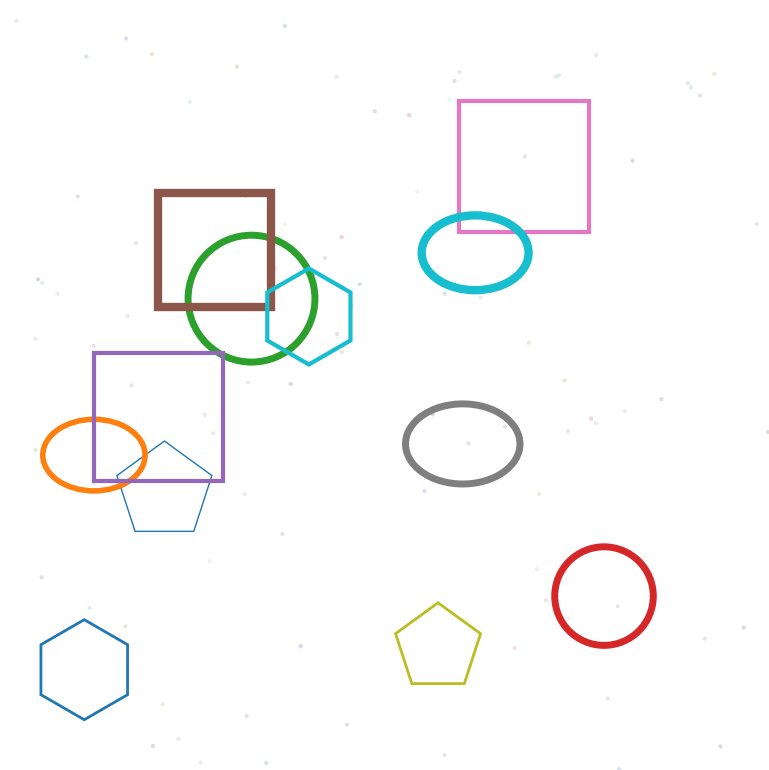[{"shape": "hexagon", "thickness": 1, "radius": 0.32, "center": [0.109, 0.13]}, {"shape": "pentagon", "thickness": 0.5, "radius": 0.32, "center": [0.214, 0.362]}, {"shape": "oval", "thickness": 2, "radius": 0.33, "center": [0.122, 0.409]}, {"shape": "circle", "thickness": 2.5, "radius": 0.41, "center": [0.327, 0.612]}, {"shape": "circle", "thickness": 2.5, "radius": 0.32, "center": [0.784, 0.226]}, {"shape": "square", "thickness": 1.5, "radius": 0.42, "center": [0.206, 0.459]}, {"shape": "square", "thickness": 3, "radius": 0.37, "center": [0.279, 0.676]}, {"shape": "square", "thickness": 1.5, "radius": 0.42, "center": [0.68, 0.784]}, {"shape": "oval", "thickness": 2.5, "radius": 0.37, "center": [0.601, 0.423]}, {"shape": "pentagon", "thickness": 1, "radius": 0.29, "center": [0.569, 0.159]}, {"shape": "hexagon", "thickness": 1.5, "radius": 0.31, "center": [0.401, 0.589]}, {"shape": "oval", "thickness": 3, "radius": 0.35, "center": [0.617, 0.672]}]